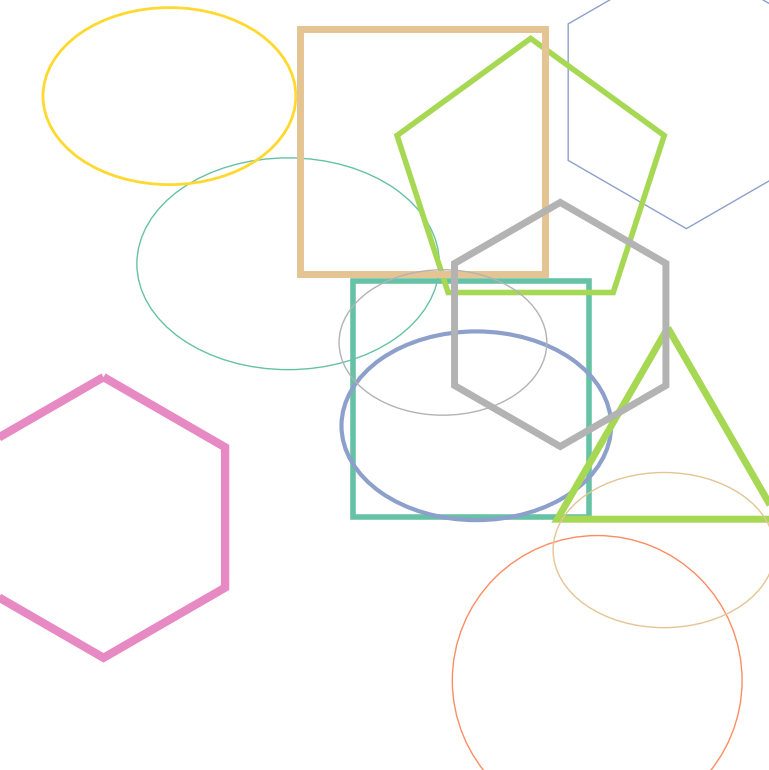[{"shape": "oval", "thickness": 0.5, "radius": 0.98, "center": [0.374, 0.657]}, {"shape": "square", "thickness": 2, "radius": 0.77, "center": [0.612, 0.482]}, {"shape": "circle", "thickness": 0.5, "radius": 0.94, "center": [0.776, 0.116]}, {"shape": "hexagon", "thickness": 0.5, "radius": 0.89, "center": [0.891, 0.88]}, {"shape": "oval", "thickness": 1.5, "radius": 0.88, "center": [0.619, 0.447]}, {"shape": "hexagon", "thickness": 3, "radius": 0.91, "center": [0.134, 0.328]}, {"shape": "triangle", "thickness": 2.5, "radius": 0.83, "center": [0.867, 0.409]}, {"shape": "pentagon", "thickness": 2, "radius": 0.91, "center": [0.689, 0.768]}, {"shape": "oval", "thickness": 1, "radius": 0.82, "center": [0.22, 0.875]}, {"shape": "oval", "thickness": 0.5, "radius": 0.72, "center": [0.862, 0.286]}, {"shape": "square", "thickness": 2.5, "radius": 0.8, "center": [0.548, 0.803]}, {"shape": "oval", "thickness": 0.5, "radius": 0.67, "center": [0.575, 0.555]}, {"shape": "hexagon", "thickness": 2.5, "radius": 0.79, "center": [0.728, 0.579]}]